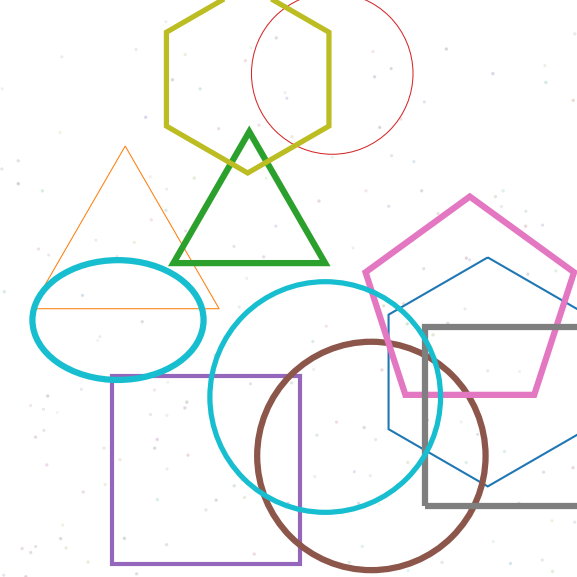[{"shape": "hexagon", "thickness": 1, "radius": 0.99, "center": [0.845, 0.355]}, {"shape": "triangle", "thickness": 0.5, "radius": 0.94, "center": [0.217, 0.558]}, {"shape": "triangle", "thickness": 3, "radius": 0.76, "center": [0.432, 0.619]}, {"shape": "circle", "thickness": 0.5, "radius": 0.7, "center": [0.575, 0.872]}, {"shape": "square", "thickness": 2, "radius": 0.81, "center": [0.357, 0.185]}, {"shape": "circle", "thickness": 3, "radius": 0.99, "center": [0.643, 0.21]}, {"shape": "pentagon", "thickness": 3, "radius": 0.95, "center": [0.813, 0.469]}, {"shape": "square", "thickness": 3, "radius": 0.77, "center": [0.891, 0.277]}, {"shape": "hexagon", "thickness": 2.5, "radius": 0.81, "center": [0.429, 0.862]}, {"shape": "oval", "thickness": 3, "radius": 0.74, "center": [0.204, 0.445]}, {"shape": "circle", "thickness": 2.5, "radius": 1.0, "center": [0.563, 0.312]}]